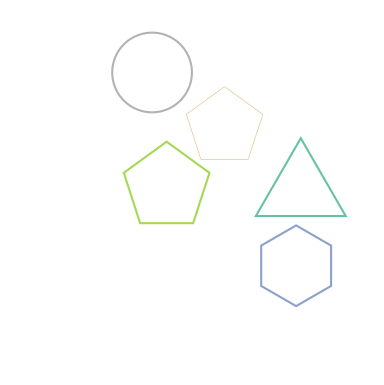[{"shape": "triangle", "thickness": 1.5, "radius": 0.67, "center": [0.781, 0.506]}, {"shape": "hexagon", "thickness": 1.5, "radius": 0.52, "center": [0.769, 0.31]}, {"shape": "pentagon", "thickness": 1.5, "radius": 0.59, "center": [0.433, 0.515]}, {"shape": "pentagon", "thickness": 0.5, "radius": 0.52, "center": [0.583, 0.671]}, {"shape": "circle", "thickness": 1.5, "radius": 0.52, "center": [0.395, 0.812]}]